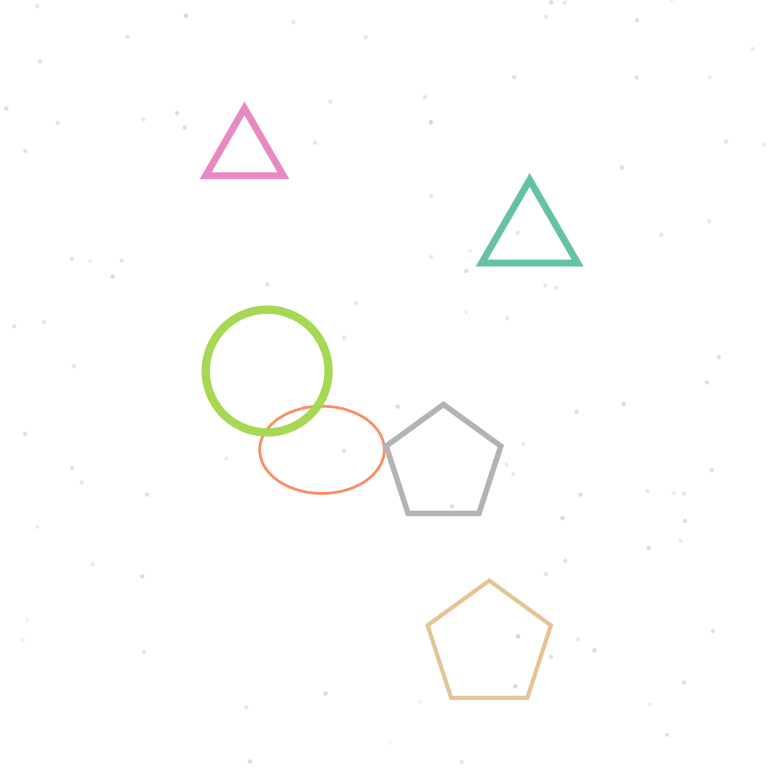[{"shape": "triangle", "thickness": 2.5, "radius": 0.36, "center": [0.688, 0.694]}, {"shape": "oval", "thickness": 1, "radius": 0.4, "center": [0.418, 0.416]}, {"shape": "triangle", "thickness": 2.5, "radius": 0.29, "center": [0.318, 0.801]}, {"shape": "circle", "thickness": 3, "radius": 0.4, "center": [0.347, 0.518]}, {"shape": "pentagon", "thickness": 1.5, "radius": 0.42, "center": [0.635, 0.162]}, {"shape": "pentagon", "thickness": 2, "radius": 0.39, "center": [0.576, 0.396]}]